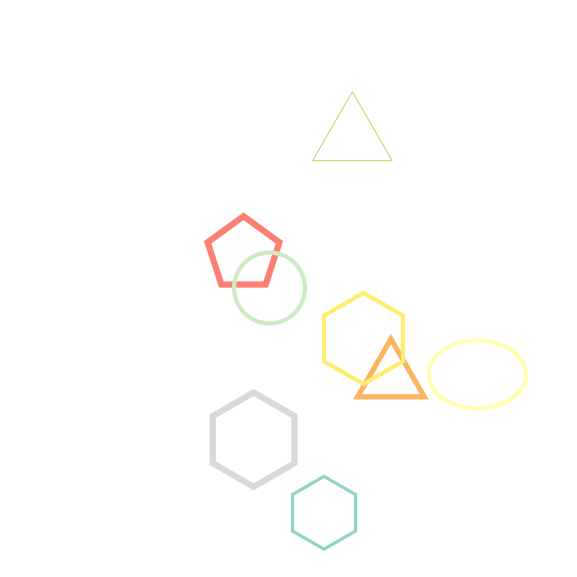[{"shape": "hexagon", "thickness": 1.5, "radius": 0.32, "center": [0.561, 0.111]}, {"shape": "oval", "thickness": 2, "radius": 0.42, "center": [0.826, 0.351]}, {"shape": "pentagon", "thickness": 3, "radius": 0.33, "center": [0.422, 0.559]}, {"shape": "triangle", "thickness": 2.5, "radius": 0.33, "center": [0.677, 0.345]}, {"shape": "triangle", "thickness": 0.5, "radius": 0.4, "center": [0.61, 0.761]}, {"shape": "hexagon", "thickness": 3, "radius": 0.41, "center": [0.439, 0.238]}, {"shape": "circle", "thickness": 2, "radius": 0.31, "center": [0.467, 0.5]}, {"shape": "hexagon", "thickness": 2, "radius": 0.39, "center": [0.629, 0.413]}]